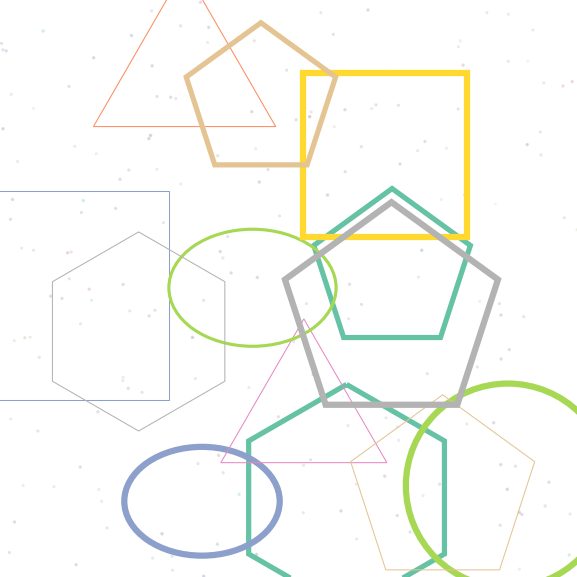[{"shape": "hexagon", "thickness": 2.5, "radius": 0.98, "center": [0.6, 0.138]}, {"shape": "pentagon", "thickness": 2.5, "radius": 0.71, "center": [0.679, 0.53]}, {"shape": "triangle", "thickness": 0.5, "radius": 0.91, "center": [0.32, 0.871]}, {"shape": "square", "thickness": 0.5, "radius": 0.91, "center": [0.111, 0.487]}, {"shape": "oval", "thickness": 3, "radius": 0.67, "center": [0.35, 0.131]}, {"shape": "triangle", "thickness": 0.5, "radius": 0.83, "center": [0.526, 0.281]}, {"shape": "circle", "thickness": 3, "radius": 0.88, "center": [0.879, 0.158]}, {"shape": "oval", "thickness": 1.5, "radius": 0.72, "center": [0.437, 0.501]}, {"shape": "square", "thickness": 3, "radius": 0.71, "center": [0.667, 0.731]}, {"shape": "pentagon", "thickness": 0.5, "radius": 0.84, "center": [0.767, 0.148]}, {"shape": "pentagon", "thickness": 2.5, "radius": 0.68, "center": [0.452, 0.824]}, {"shape": "pentagon", "thickness": 3, "radius": 0.97, "center": [0.678, 0.455]}, {"shape": "hexagon", "thickness": 0.5, "radius": 0.86, "center": [0.24, 0.425]}]